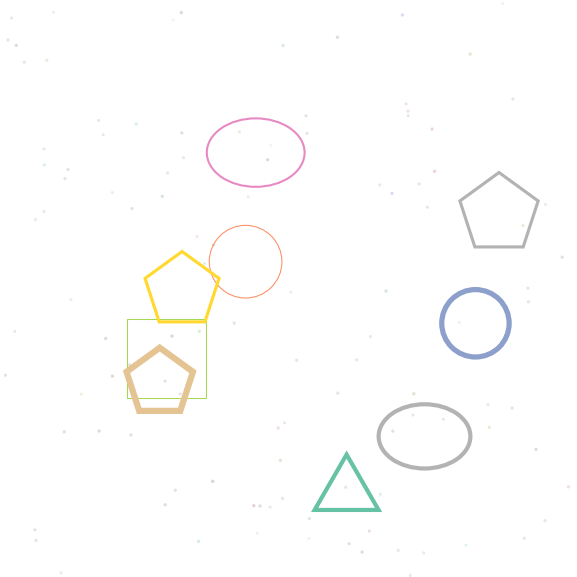[{"shape": "triangle", "thickness": 2, "radius": 0.32, "center": [0.6, 0.148]}, {"shape": "circle", "thickness": 0.5, "radius": 0.31, "center": [0.425, 0.546]}, {"shape": "circle", "thickness": 2.5, "radius": 0.29, "center": [0.823, 0.439]}, {"shape": "oval", "thickness": 1, "radius": 0.42, "center": [0.443, 0.735]}, {"shape": "square", "thickness": 0.5, "radius": 0.34, "center": [0.288, 0.378]}, {"shape": "pentagon", "thickness": 1.5, "radius": 0.34, "center": [0.315, 0.496]}, {"shape": "pentagon", "thickness": 3, "radius": 0.3, "center": [0.277, 0.337]}, {"shape": "pentagon", "thickness": 1.5, "radius": 0.36, "center": [0.864, 0.629]}, {"shape": "oval", "thickness": 2, "radius": 0.4, "center": [0.735, 0.244]}]